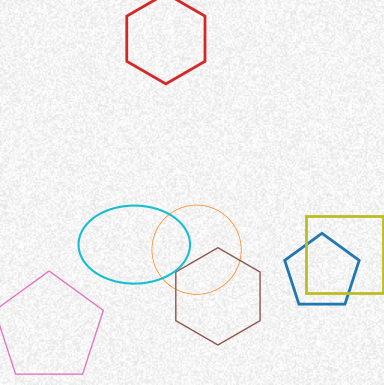[{"shape": "pentagon", "thickness": 2, "radius": 0.51, "center": [0.836, 0.292]}, {"shape": "circle", "thickness": 0.5, "radius": 0.58, "center": [0.511, 0.351]}, {"shape": "hexagon", "thickness": 2, "radius": 0.59, "center": [0.431, 0.899]}, {"shape": "hexagon", "thickness": 1, "radius": 0.63, "center": [0.566, 0.23]}, {"shape": "pentagon", "thickness": 1, "radius": 0.74, "center": [0.127, 0.148]}, {"shape": "square", "thickness": 2, "radius": 0.5, "center": [0.894, 0.339]}, {"shape": "oval", "thickness": 1.5, "radius": 0.72, "center": [0.349, 0.365]}]